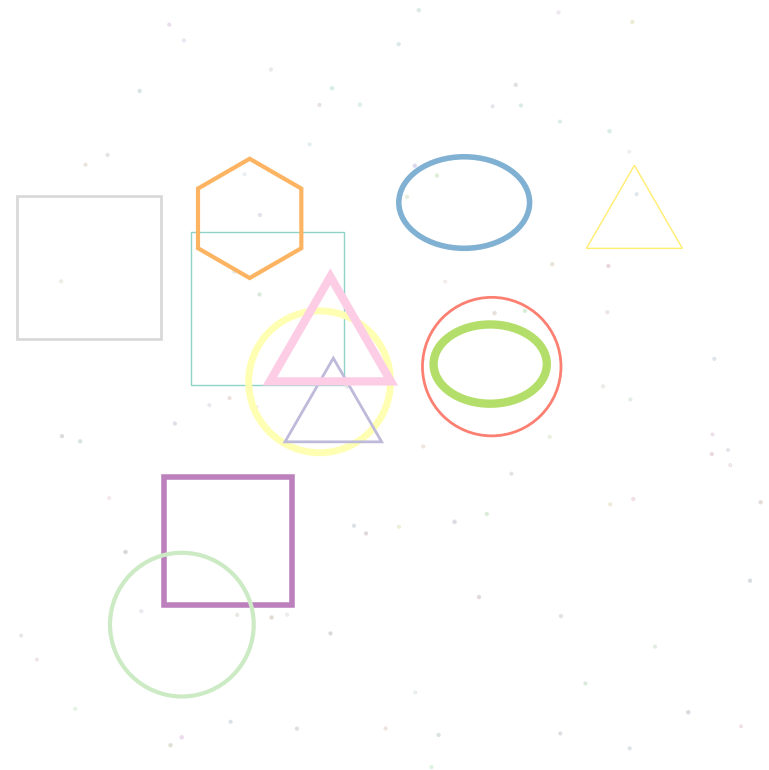[{"shape": "square", "thickness": 0.5, "radius": 0.5, "center": [0.348, 0.6]}, {"shape": "circle", "thickness": 2.5, "radius": 0.46, "center": [0.415, 0.504]}, {"shape": "triangle", "thickness": 1, "radius": 0.36, "center": [0.433, 0.462]}, {"shape": "circle", "thickness": 1, "radius": 0.45, "center": [0.639, 0.524]}, {"shape": "oval", "thickness": 2, "radius": 0.42, "center": [0.603, 0.737]}, {"shape": "hexagon", "thickness": 1.5, "radius": 0.39, "center": [0.324, 0.716]}, {"shape": "oval", "thickness": 3, "radius": 0.37, "center": [0.637, 0.527]}, {"shape": "triangle", "thickness": 3, "radius": 0.45, "center": [0.429, 0.55]}, {"shape": "square", "thickness": 1, "radius": 0.47, "center": [0.116, 0.653]}, {"shape": "square", "thickness": 2, "radius": 0.42, "center": [0.296, 0.298]}, {"shape": "circle", "thickness": 1.5, "radius": 0.47, "center": [0.236, 0.189]}, {"shape": "triangle", "thickness": 0.5, "radius": 0.36, "center": [0.824, 0.713]}]